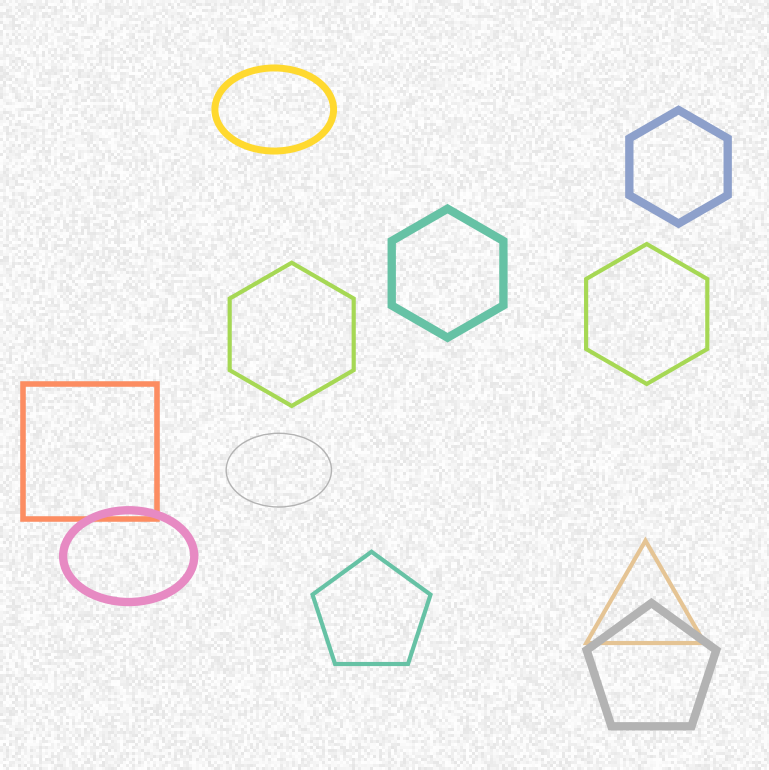[{"shape": "hexagon", "thickness": 3, "radius": 0.42, "center": [0.581, 0.645]}, {"shape": "pentagon", "thickness": 1.5, "radius": 0.4, "center": [0.482, 0.203]}, {"shape": "square", "thickness": 2, "radius": 0.44, "center": [0.117, 0.414]}, {"shape": "hexagon", "thickness": 3, "radius": 0.37, "center": [0.881, 0.783]}, {"shape": "oval", "thickness": 3, "radius": 0.43, "center": [0.167, 0.278]}, {"shape": "hexagon", "thickness": 1.5, "radius": 0.46, "center": [0.379, 0.566]}, {"shape": "hexagon", "thickness": 1.5, "radius": 0.45, "center": [0.84, 0.592]}, {"shape": "oval", "thickness": 2.5, "radius": 0.39, "center": [0.356, 0.858]}, {"shape": "triangle", "thickness": 1.5, "radius": 0.44, "center": [0.838, 0.209]}, {"shape": "pentagon", "thickness": 3, "radius": 0.44, "center": [0.846, 0.128]}, {"shape": "oval", "thickness": 0.5, "radius": 0.34, "center": [0.362, 0.389]}]